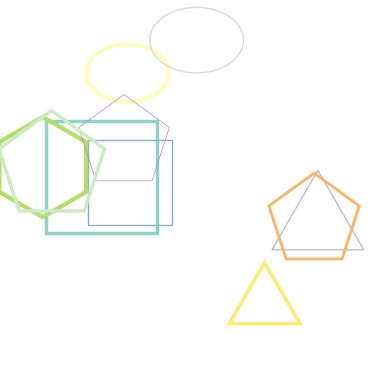[{"shape": "square", "thickness": 2.5, "radius": 0.73, "center": [0.263, 0.54]}, {"shape": "oval", "thickness": 2.5, "radius": 0.53, "center": [0.331, 0.81]}, {"shape": "triangle", "thickness": 1, "radius": 0.69, "center": [0.826, 0.42]}, {"shape": "square", "thickness": 1, "radius": 0.55, "center": [0.338, 0.526]}, {"shape": "pentagon", "thickness": 2, "radius": 0.62, "center": [0.816, 0.427]}, {"shape": "hexagon", "thickness": 3, "radius": 0.65, "center": [0.111, 0.566]}, {"shape": "oval", "thickness": 1, "radius": 0.61, "center": [0.511, 0.896]}, {"shape": "pentagon", "thickness": 0.5, "radius": 0.62, "center": [0.322, 0.631]}, {"shape": "pentagon", "thickness": 2.5, "radius": 0.72, "center": [0.134, 0.569]}, {"shape": "triangle", "thickness": 2.5, "radius": 0.53, "center": [0.687, 0.212]}]